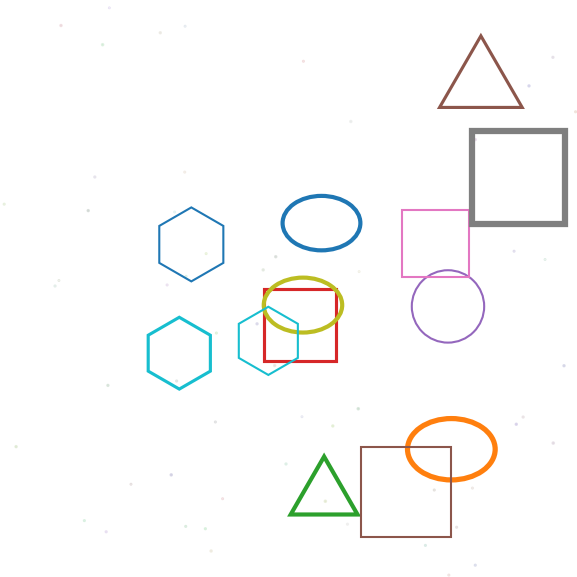[{"shape": "hexagon", "thickness": 1, "radius": 0.32, "center": [0.331, 0.576]}, {"shape": "oval", "thickness": 2, "radius": 0.34, "center": [0.557, 0.613]}, {"shape": "oval", "thickness": 2.5, "radius": 0.38, "center": [0.782, 0.221]}, {"shape": "triangle", "thickness": 2, "radius": 0.33, "center": [0.561, 0.142]}, {"shape": "square", "thickness": 1.5, "radius": 0.31, "center": [0.52, 0.437]}, {"shape": "circle", "thickness": 1, "radius": 0.31, "center": [0.776, 0.469]}, {"shape": "square", "thickness": 1, "radius": 0.39, "center": [0.702, 0.146]}, {"shape": "triangle", "thickness": 1.5, "radius": 0.41, "center": [0.833, 0.854]}, {"shape": "square", "thickness": 1, "radius": 0.29, "center": [0.754, 0.577]}, {"shape": "square", "thickness": 3, "radius": 0.4, "center": [0.898, 0.692]}, {"shape": "oval", "thickness": 2, "radius": 0.34, "center": [0.525, 0.471]}, {"shape": "hexagon", "thickness": 1.5, "radius": 0.31, "center": [0.31, 0.388]}, {"shape": "hexagon", "thickness": 1, "radius": 0.3, "center": [0.465, 0.409]}]